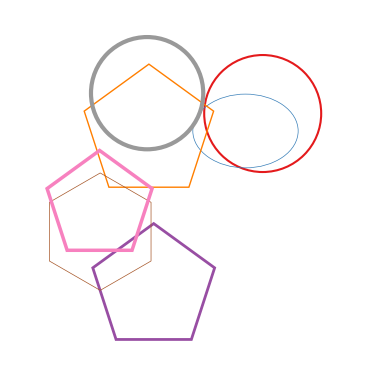[{"shape": "circle", "thickness": 1.5, "radius": 0.76, "center": [0.682, 0.705]}, {"shape": "oval", "thickness": 0.5, "radius": 0.68, "center": [0.638, 0.66]}, {"shape": "pentagon", "thickness": 2, "radius": 0.83, "center": [0.399, 0.253]}, {"shape": "pentagon", "thickness": 1, "radius": 0.88, "center": [0.387, 0.657]}, {"shape": "hexagon", "thickness": 0.5, "radius": 0.76, "center": [0.26, 0.398]}, {"shape": "pentagon", "thickness": 2.5, "radius": 0.72, "center": [0.259, 0.466]}, {"shape": "circle", "thickness": 3, "radius": 0.73, "center": [0.382, 0.758]}]